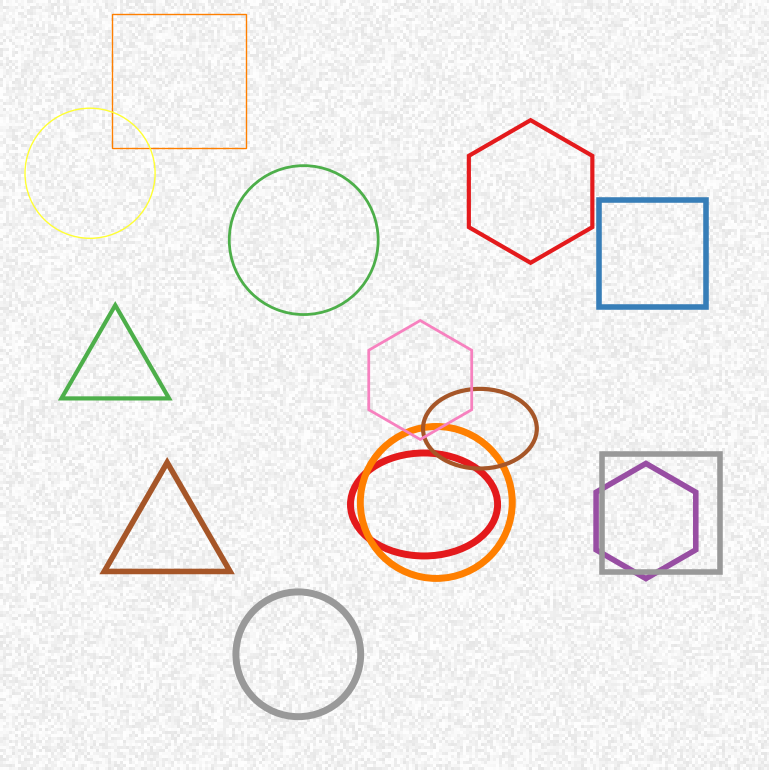[{"shape": "oval", "thickness": 2.5, "radius": 0.48, "center": [0.551, 0.345]}, {"shape": "hexagon", "thickness": 1.5, "radius": 0.46, "center": [0.689, 0.751]}, {"shape": "square", "thickness": 2, "radius": 0.35, "center": [0.847, 0.671]}, {"shape": "circle", "thickness": 1, "radius": 0.48, "center": [0.394, 0.688]}, {"shape": "triangle", "thickness": 1.5, "radius": 0.4, "center": [0.15, 0.523]}, {"shape": "hexagon", "thickness": 2, "radius": 0.37, "center": [0.839, 0.323]}, {"shape": "square", "thickness": 0.5, "radius": 0.44, "center": [0.233, 0.895]}, {"shape": "circle", "thickness": 2.5, "radius": 0.49, "center": [0.567, 0.347]}, {"shape": "circle", "thickness": 0.5, "radius": 0.42, "center": [0.117, 0.775]}, {"shape": "oval", "thickness": 1.5, "radius": 0.37, "center": [0.623, 0.443]}, {"shape": "triangle", "thickness": 2, "radius": 0.47, "center": [0.217, 0.305]}, {"shape": "hexagon", "thickness": 1, "radius": 0.39, "center": [0.546, 0.507]}, {"shape": "circle", "thickness": 2.5, "radius": 0.41, "center": [0.387, 0.15]}, {"shape": "square", "thickness": 2, "radius": 0.38, "center": [0.859, 0.334]}]